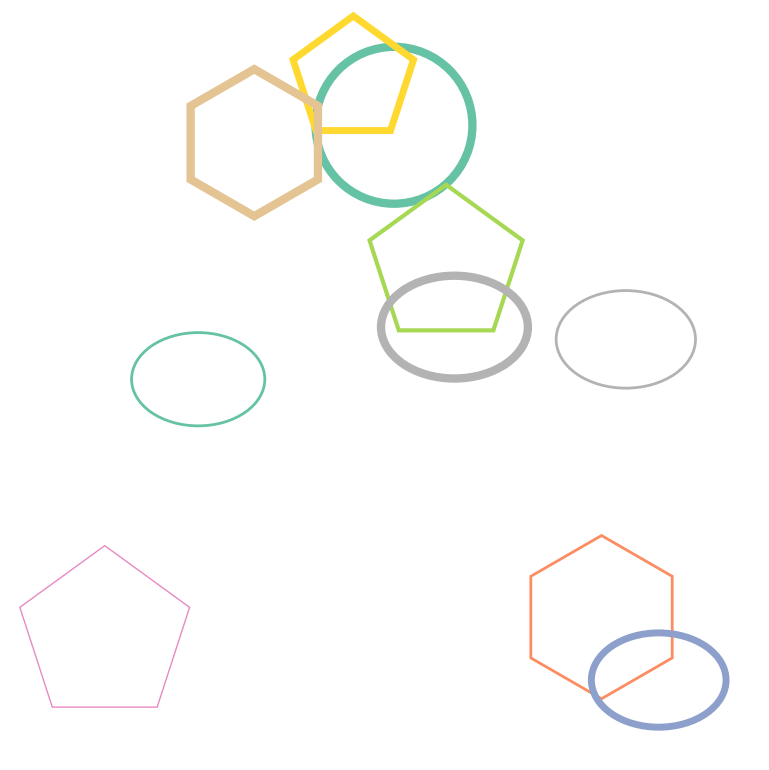[{"shape": "oval", "thickness": 1, "radius": 0.43, "center": [0.257, 0.507]}, {"shape": "circle", "thickness": 3, "radius": 0.51, "center": [0.512, 0.837]}, {"shape": "hexagon", "thickness": 1, "radius": 0.53, "center": [0.781, 0.199]}, {"shape": "oval", "thickness": 2.5, "radius": 0.44, "center": [0.855, 0.117]}, {"shape": "pentagon", "thickness": 0.5, "radius": 0.58, "center": [0.136, 0.175]}, {"shape": "pentagon", "thickness": 1.5, "radius": 0.52, "center": [0.579, 0.656]}, {"shape": "pentagon", "thickness": 2.5, "radius": 0.41, "center": [0.459, 0.897]}, {"shape": "hexagon", "thickness": 3, "radius": 0.48, "center": [0.33, 0.815]}, {"shape": "oval", "thickness": 3, "radius": 0.48, "center": [0.59, 0.575]}, {"shape": "oval", "thickness": 1, "radius": 0.45, "center": [0.813, 0.559]}]